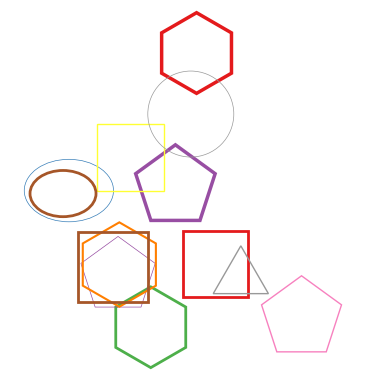[{"shape": "hexagon", "thickness": 2.5, "radius": 0.52, "center": [0.511, 0.862]}, {"shape": "square", "thickness": 2, "radius": 0.42, "center": [0.56, 0.314]}, {"shape": "oval", "thickness": 0.5, "radius": 0.58, "center": [0.179, 0.505]}, {"shape": "hexagon", "thickness": 2, "radius": 0.52, "center": [0.392, 0.15]}, {"shape": "pentagon", "thickness": 2.5, "radius": 0.54, "center": [0.456, 0.515]}, {"shape": "pentagon", "thickness": 0.5, "radius": 0.51, "center": [0.307, 0.284]}, {"shape": "hexagon", "thickness": 1.5, "radius": 0.55, "center": [0.31, 0.313]}, {"shape": "square", "thickness": 1, "radius": 0.44, "center": [0.339, 0.592]}, {"shape": "oval", "thickness": 2, "radius": 0.43, "center": [0.164, 0.497]}, {"shape": "square", "thickness": 2, "radius": 0.46, "center": [0.295, 0.306]}, {"shape": "pentagon", "thickness": 1, "radius": 0.55, "center": [0.783, 0.174]}, {"shape": "circle", "thickness": 0.5, "radius": 0.56, "center": [0.496, 0.704]}, {"shape": "triangle", "thickness": 1, "radius": 0.41, "center": [0.626, 0.279]}]